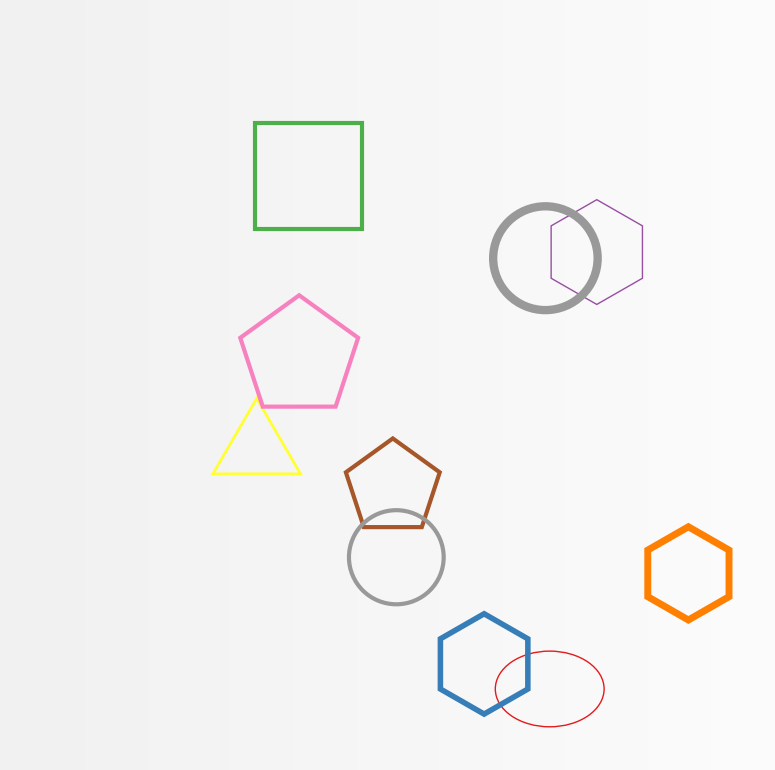[{"shape": "oval", "thickness": 0.5, "radius": 0.35, "center": [0.709, 0.105]}, {"shape": "hexagon", "thickness": 2, "radius": 0.33, "center": [0.625, 0.138]}, {"shape": "square", "thickness": 1.5, "radius": 0.35, "center": [0.398, 0.772]}, {"shape": "hexagon", "thickness": 0.5, "radius": 0.34, "center": [0.77, 0.673]}, {"shape": "hexagon", "thickness": 2.5, "radius": 0.3, "center": [0.888, 0.255]}, {"shape": "triangle", "thickness": 1, "radius": 0.33, "center": [0.331, 0.417]}, {"shape": "pentagon", "thickness": 1.5, "radius": 0.32, "center": [0.507, 0.367]}, {"shape": "pentagon", "thickness": 1.5, "radius": 0.4, "center": [0.386, 0.537]}, {"shape": "circle", "thickness": 3, "radius": 0.34, "center": [0.704, 0.665]}, {"shape": "circle", "thickness": 1.5, "radius": 0.31, "center": [0.511, 0.276]}]